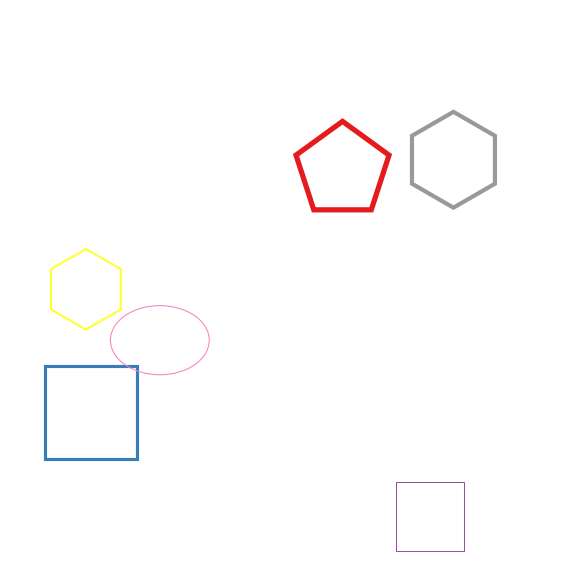[{"shape": "pentagon", "thickness": 2.5, "radius": 0.42, "center": [0.593, 0.704]}, {"shape": "square", "thickness": 1.5, "radius": 0.4, "center": [0.158, 0.285]}, {"shape": "square", "thickness": 0.5, "radius": 0.3, "center": [0.745, 0.104]}, {"shape": "hexagon", "thickness": 1, "radius": 0.35, "center": [0.149, 0.498]}, {"shape": "oval", "thickness": 0.5, "radius": 0.43, "center": [0.277, 0.41]}, {"shape": "hexagon", "thickness": 2, "radius": 0.41, "center": [0.785, 0.723]}]